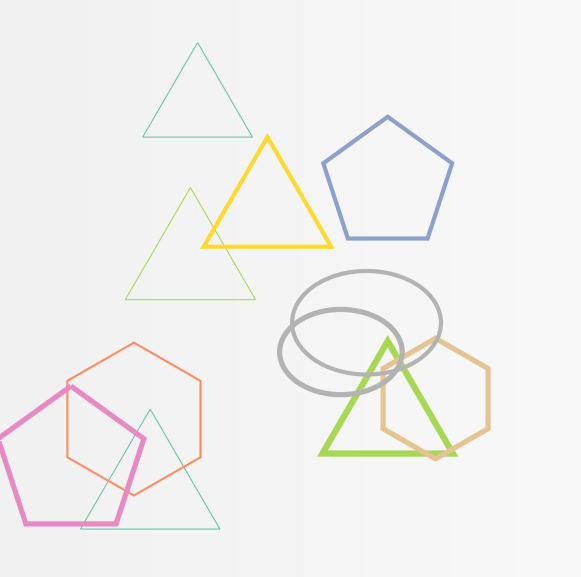[{"shape": "triangle", "thickness": 0.5, "radius": 0.55, "center": [0.34, 0.816]}, {"shape": "triangle", "thickness": 0.5, "radius": 0.69, "center": [0.258, 0.152]}, {"shape": "hexagon", "thickness": 1, "radius": 0.66, "center": [0.23, 0.273]}, {"shape": "pentagon", "thickness": 2, "radius": 0.58, "center": [0.667, 0.68]}, {"shape": "pentagon", "thickness": 2.5, "radius": 0.66, "center": [0.122, 0.199]}, {"shape": "triangle", "thickness": 3, "radius": 0.65, "center": [0.667, 0.279]}, {"shape": "triangle", "thickness": 0.5, "radius": 0.65, "center": [0.328, 0.545]}, {"shape": "triangle", "thickness": 2, "radius": 0.63, "center": [0.46, 0.635]}, {"shape": "hexagon", "thickness": 2.5, "radius": 0.52, "center": [0.749, 0.309]}, {"shape": "oval", "thickness": 2, "radius": 0.64, "center": [0.631, 0.44]}, {"shape": "oval", "thickness": 2.5, "radius": 0.53, "center": [0.586, 0.39]}]